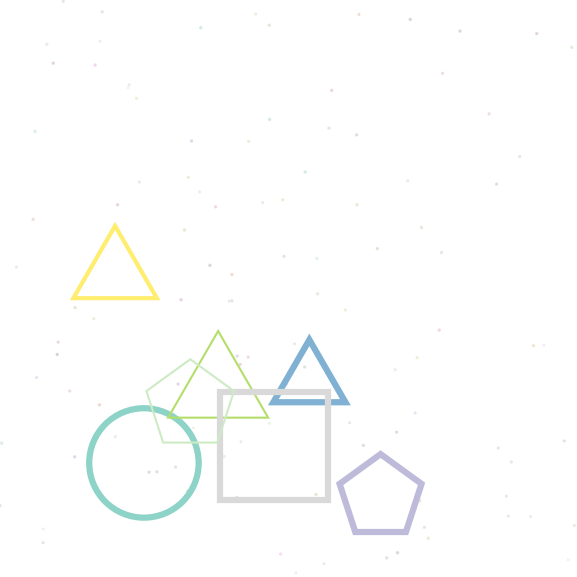[{"shape": "circle", "thickness": 3, "radius": 0.47, "center": [0.249, 0.198]}, {"shape": "pentagon", "thickness": 3, "radius": 0.37, "center": [0.659, 0.138]}, {"shape": "triangle", "thickness": 3, "radius": 0.36, "center": [0.536, 0.339]}, {"shape": "triangle", "thickness": 1, "radius": 0.5, "center": [0.378, 0.326]}, {"shape": "square", "thickness": 3, "radius": 0.46, "center": [0.474, 0.227]}, {"shape": "pentagon", "thickness": 1, "radius": 0.4, "center": [0.329, 0.297]}, {"shape": "triangle", "thickness": 2, "radius": 0.42, "center": [0.199, 0.525]}]